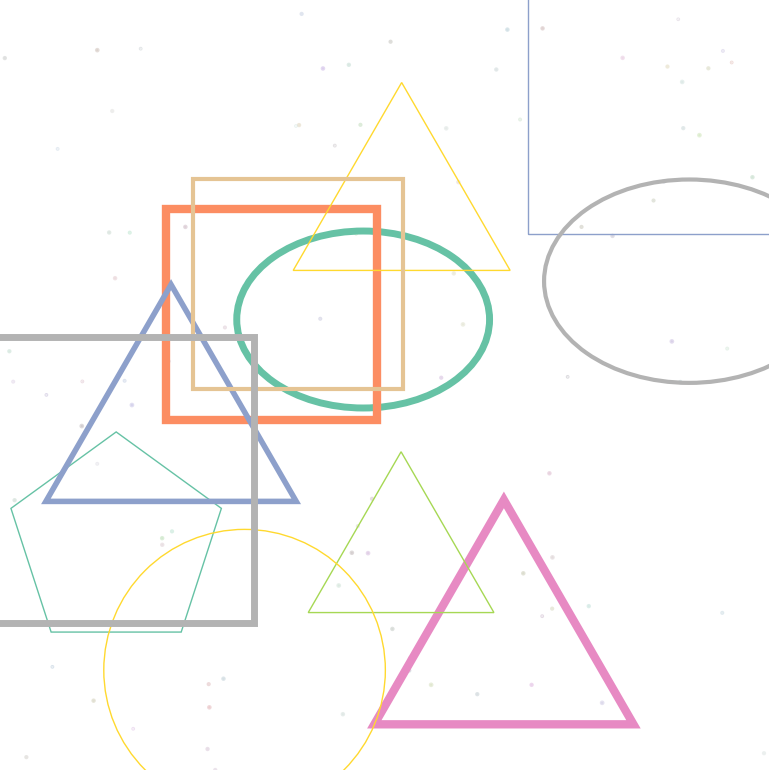[{"shape": "pentagon", "thickness": 0.5, "radius": 0.72, "center": [0.151, 0.295]}, {"shape": "oval", "thickness": 2.5, "radius": 0.82, "center": [0.472, 0.585]}, {"shape": "square", "thickness": 3, "radius": 0.69, "center": [0.353, 0.591]}, {"shape": "triangle", "thickness": 2, "radius": 0.94, "center": [0.222, 0.443]}, {"shape": "square", "thickness": 0.5, "radius": 0.88, "center": [0.862, 0.871]}, {"shape": "triangle", "thickness": 3, "radius": 0.97, "center": [0.654, 0.156]}, {"shape": "triangle", "thickness": 0.5, "radius": 0.7, "center": [0.521, 0.274]}, {"shape": "triangle", "thickness": 0.5, "radius": 0.81, "center": [0.522, 0.73]}, {"shape": "circle", "thickness": 0.5, "radius": 0.91, "center": [0.318, 0.13]}, {"shape": "square", "thickness": 1.5, "radius": 0.68, "center": [0.387, 0.631]}, {"shape": "square", "thickness": 2.5, "radius": 0.93, "center": [0.145, 0.376]}, {"shape": "oval", "thickness": 1.5, "radius": 0.94, "center": [0.895, 0.635]}]